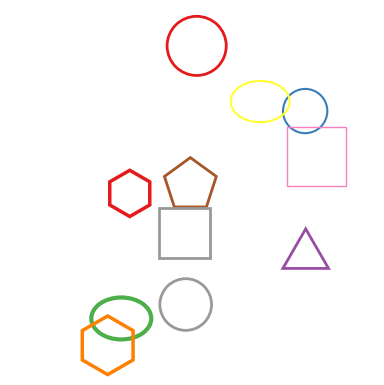[{"shape": "hexagon", "thickness": 2.5, "radius": 0.3, "center": [0.337, 0.498]}, {"shape": "circle", "thickness": 2, "radius": 0.38, "center": [0.511, 0.881]}, {"shape": "circle", "thickness": 1.5, "radius": 0.29, "center": [0.793, 0.712]}, {"shape": "oval", "thickness": 3, "radius": 0.39, "center": [0.315, 0.173]}, {"shape": "triangle", "thickness": 2, "radius": 0.34, "center": [0.794, 0.337]}, {"shape": "hexagon", "thickness": 2.5, "radius": 0.38, "center": [0.28, 0.103]}, {"shape": "oval", "thickness": 1.5, "radius": 0.38, "center": [0.676, 0.736]}, {"shape": "pentagon", "thickness": 2, "radius": 0.35, "center": [0.494, 0.52]}, {"shape": "square", "thickness": 1, "radius": 0.39, "center": [0.822, 0.594]}, {"shape": "square", "thickness": 2, "radius": 0.33, "center": [0.479, 0.394]}, {"shape": "circle", "thickness": 2, "radius": 0.34, "center": [0.482, 0.209]}]